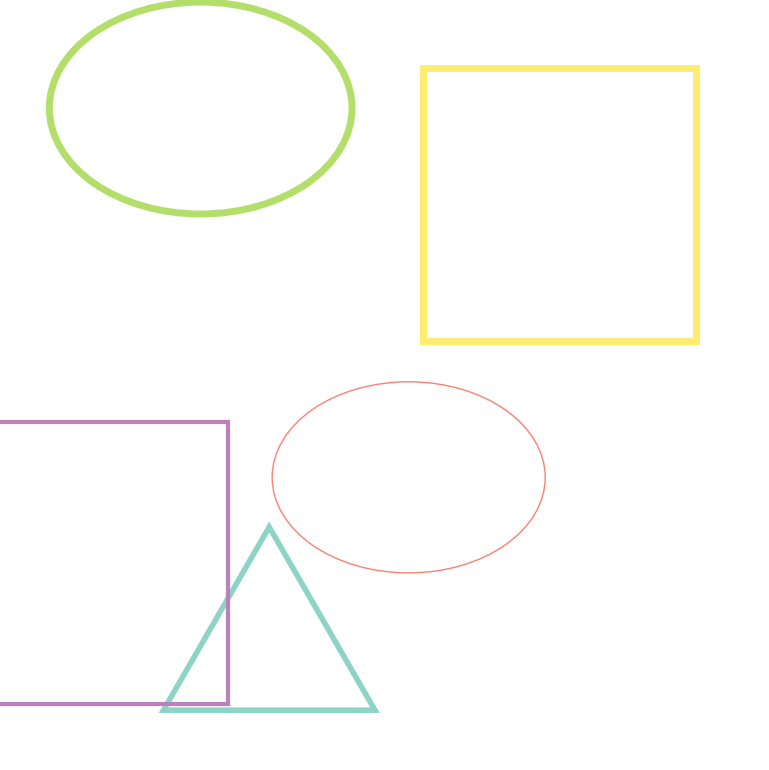[{"shape": "triangle", "thickness": 2, "radius": 0.79, "center": [0.35, 0.157]}, {"shape": "oval", "thickness": 0.5, "radius": 0.89, "center": [0.531, 0.38]}, {"shape": "oval", "thickness": 2.5, "radius": 0.98, "center": [0.261, 0.86]}, {"shape": "square", "thickness": 1.5, "radius": 0.92, "center": [0.113, 0.269]}, {"shape": "square", "thickness": 2.5, "radius": 0.89, "center": [0.727, 0.734]}]